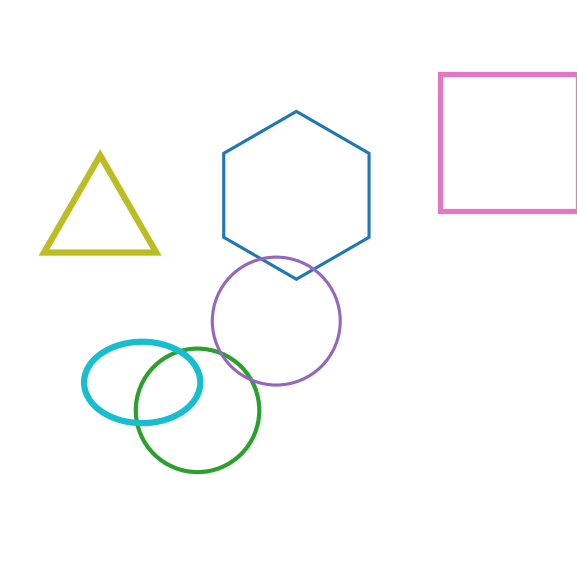[{"shape": "hexagon", "thickness": 1.5, "radius": 0.73, "center": [0.513, 0.661]}, {"shape": "circle", "thickness": 2, "radius": 0.53, "center": [0.342, 0.289]}, {"shape": "circle", "thickness": 1.5, "radius": 0.55, "center": [0.478, 0.443]}, {"shape": "square", "thickness": 2.5, "radius": 0.59, "center": [0.881, 0.753]}, {"shape": "triangle", "thickness": 3, "radius": 0.56, "center": [0.173, 0.618]}, {"shape": "oval", "thickness": 3, "radius": 0.5, "center": [0.246, 0.337]}]